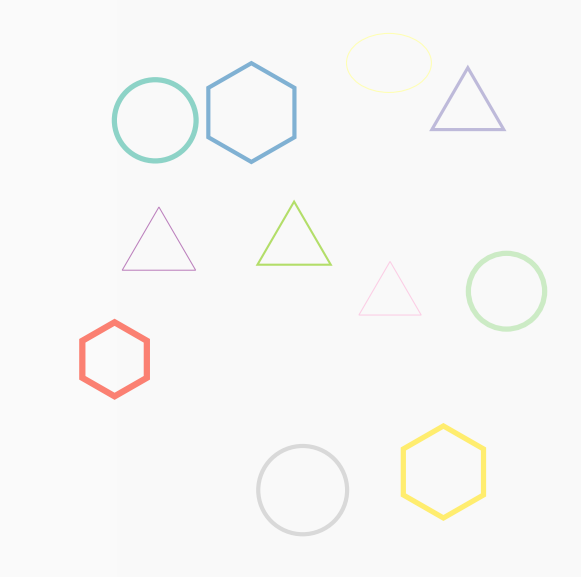[{"shape": "circle", "thickness": 2.5, "radius": 0.35, "center": [0.267, 0.791]}, {"shape": "oval", "thickness": 0.5, "radius": 0.37, "center": [0.669, 0.89]}, {"shape": "triangle", "thickness": 1.5, "radius": 0.36, "center": [0.805, 0.81]}, {"shape": "hexagon", "thickness": 3, "radius": 0.32, "center": [0.197, 0.377]}, {"shape": "hexagon", "thickness": 2, "radius": 0.43, "center": [0.432, 0.804]}, {"shape": "triangle", "thickness": 1, "radius": 0.36, "center": [0.506, 0.577]}, {"shape": "triangle", "thickness": 0.5, "radius": 0.31, "center": [0.671, 0.485]}, {"shape": "circle", "thickness": 2, "radius": 0.38, "center": [0.521, 0.15]}, {"shape": "triangle", "thickness": 0.5, "radius": 0.36, "center": [0.273, 0.568]}, {"shape": "circle", "thickness": 2.5, "radius": 0.33, "center": [0.871, 0.495]}, {"shape": "hexagon", "thickness": 2.5, "radius": 0.4, "center": [0.763, 0.182]}]